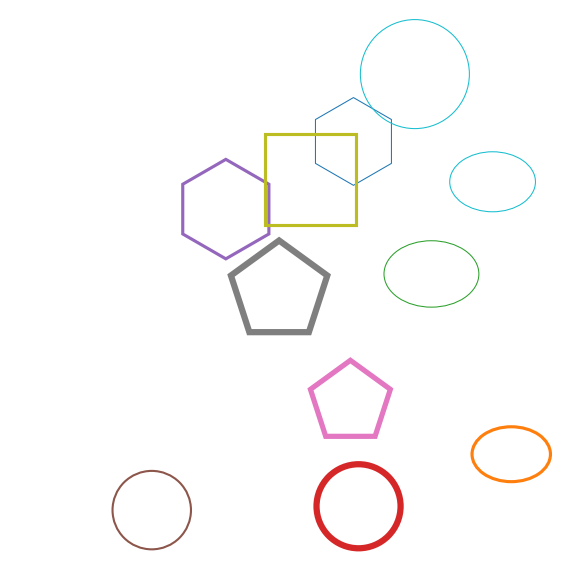[{"shape": "hexagon", "thickness": 0.5, "radius": 0.38, "center": [0.612, 0.754]}, {"shape": "oval", "thickness": 1.5, "radius": 0.34, "center": [0.885, 0.213]}, {"shape": "oval", "thickness": 0.5, "radius": 0.41, "center": [0.747, 0.525]}, {"shape": "circle", "thickness": 3, "radius": 0.36, "center": [0.621, 0.122]}, {"shape": "hexagon", "thickness": 1.5, "radius": 0.43, "center": [0.391, 0.637]}, {"shape": "circle", "thickness": 1, "radius": 0.34, "center": [0.263, 0.116]}, {"shape": "pentagon", "thickness": 2.5, "radius": 0.36, "center": [0.607, 0.302]}, {"shape": "pentagon", "thickness": 3, "radius": 0.44, "center": [0.483, 0.495]}, {"shape": "square", "thickness": 1.5, "radius": 0.39, "center": [0.538, 0.688]}, {"shape": "oval", "thickness": 0.5, "radius": 0.37, "center": [0.853, 0.684]}, {"shape": "circle", "thickness": 0.5, "radius": 0.47, "center": [0.718, 0.871]}]